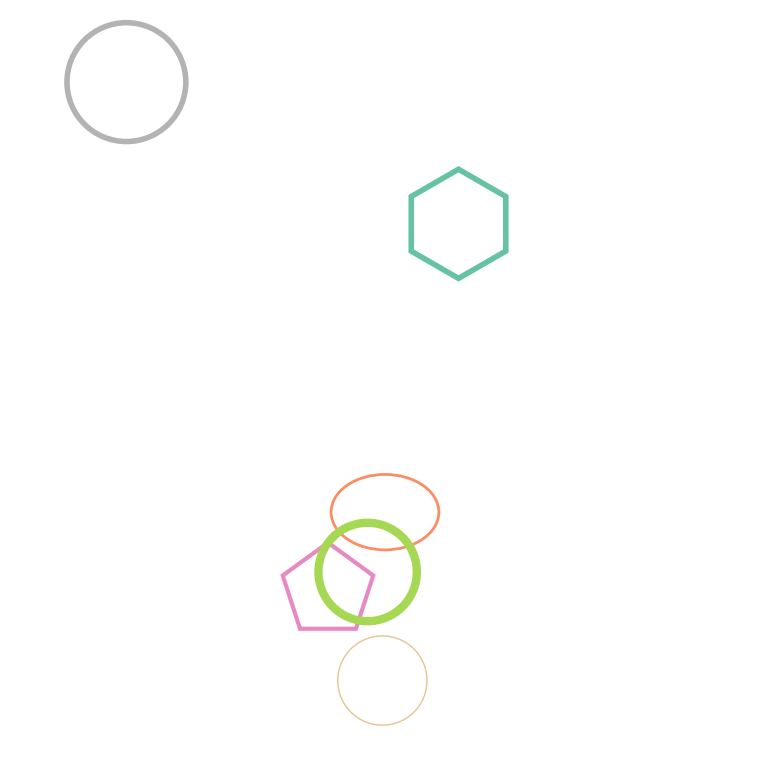[{"shape": "hexagon", "thickness": 2, "radius": 0.35, "center": [0.595, 0.709]}, {"shape": "oval", "thickness": 1, "radius": 0.35, "center": [0.5, 0.335]}, {"shape": "pentagon", "thickness": 1.5, "radius": 0.31, "center": [0.426, 0.233]}, {"shape": "circle", "thickness": 3, "radius": 0.32, "center": [0.477, 0.257]}, {"shape": "circle", "thickness": 0.5, "radius": 0.29, "center": [0.497, 0.116]}, {"shape": "circle", "thickness": 2, "radius": 0.39, "center": [0.164, 0.893]}]